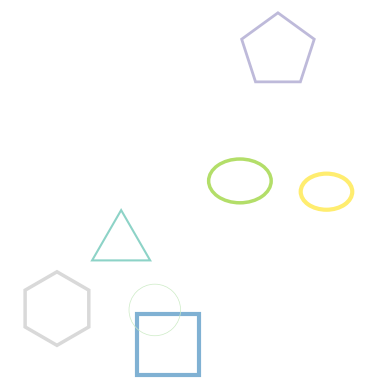[{"shape": "triangle", "thickness": 1.5, "radius": 0.44, "center": [0.315, 0.367]}, {"shape": "pentagon", "thickness": 2, "radius": 0.5, "center": [0.722, 0.868]}, {"shape": "square", "thickness": 3, "radius": 0.4, "center": [0.436, 0.106]}, {"shape": "oval", "thickness": 2.5, "radius": 0.41, "center": [0.623, 0.53]}, {"shape": "hexagon", "thickness": 2.5, "radius": 0.48, "center": [0.148, 0.199]}, {"shape": "circle", "thickness": 0.5, "radius": 0.34, "center": [0.402, 0.195]}, {"shape": "oval", "thickness": 3, "radius": 0.33, "center": [0.848, 0.502]}]